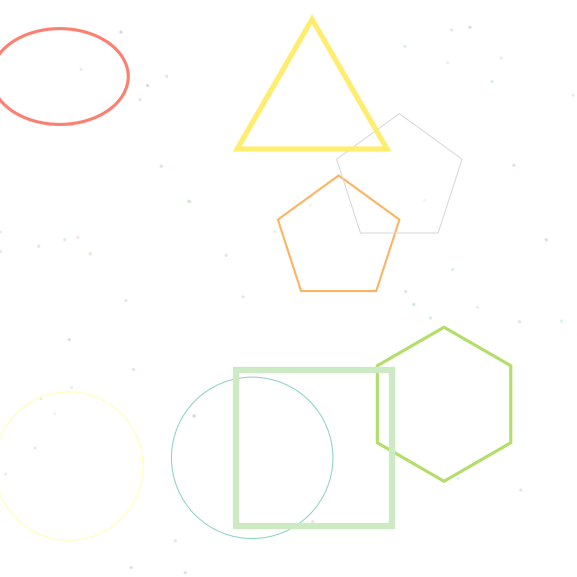[{"shape": "circle", "thickness": 0.5, "radius": 0.7, "center": [0.437, 0.206]}, {"shape": "circle", "thickness": 0.5, "radius": 0.64, "center": [0.119, 0.192]}, {"shape": "oval", "thickness": 1.5, "radius": 0.59, "center": [0.104, 0.867]}, {"shape": "pentagon", "thickness": 1, "radius": 0.55, "center": [0.586, 0.585]}, {"shape": "hexagon", "thickness": 1.5, "radius": 0.67, "center": [0.769, 0.299]}, {"shape": "pentagon", "thickness": 0.5, "radius": 0.57, "center": [0.691, 0.688]}, {"shape": "square", "thickness": 3, "radius": 0.67, "center": [0.543, 0.224]}, {"shape": "triangle", "thickness": 2.5, "radius": 0.75, "center": [0.54, 0.816]}]